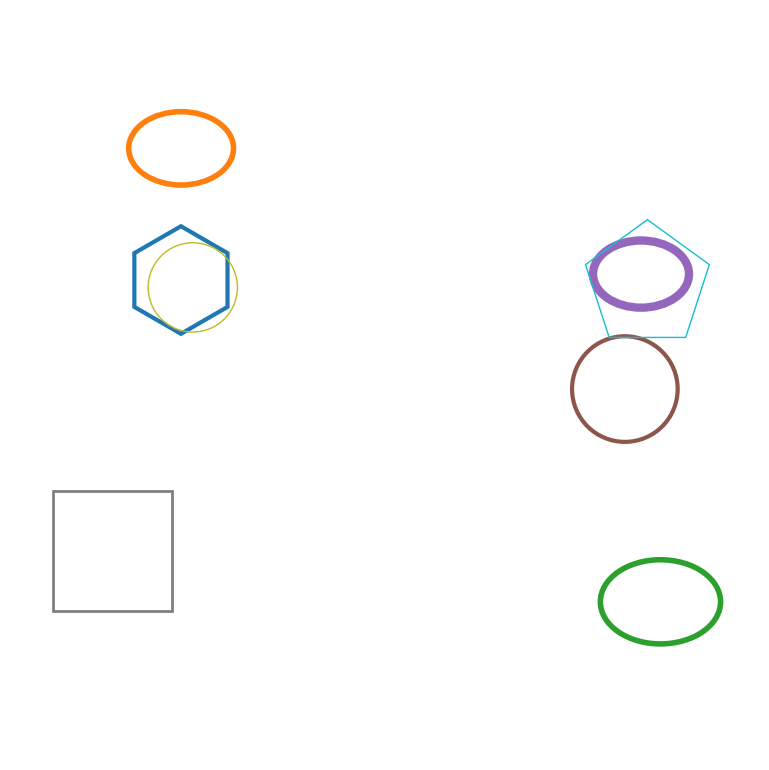[{"shape": "hexagon", "thickness": 1.5, "radius": 0.35, "center": [0.235, 0.636]}, {"shape": "oval", "thickness": 2, "radius": 0.34, "center": [0.235, 0.807]}, {"shape": "oval", "thickness": 2, "radius": 0.39, "center": [0.858, 0.218]}, {"shape": "oval", "thickness": 3, "radius": 0.31, "center": [0.832, 0.644]}, {"shape": "circle", "thickness": 1.5, "radius": 0.34, "center": [0.812, 0.495]}, {"shape": "square", "thickness": 1, "radius": 0.39, "center": [0.146, 0.284]}, {"shape": "circle", "thickness": 0.5, "radius": 0.29, "center": [0.25, 0.627]}, {"shape": "pentagon", "thickness": 0.5, "radius": 0.42, "center": [0.841, 0.63]}]